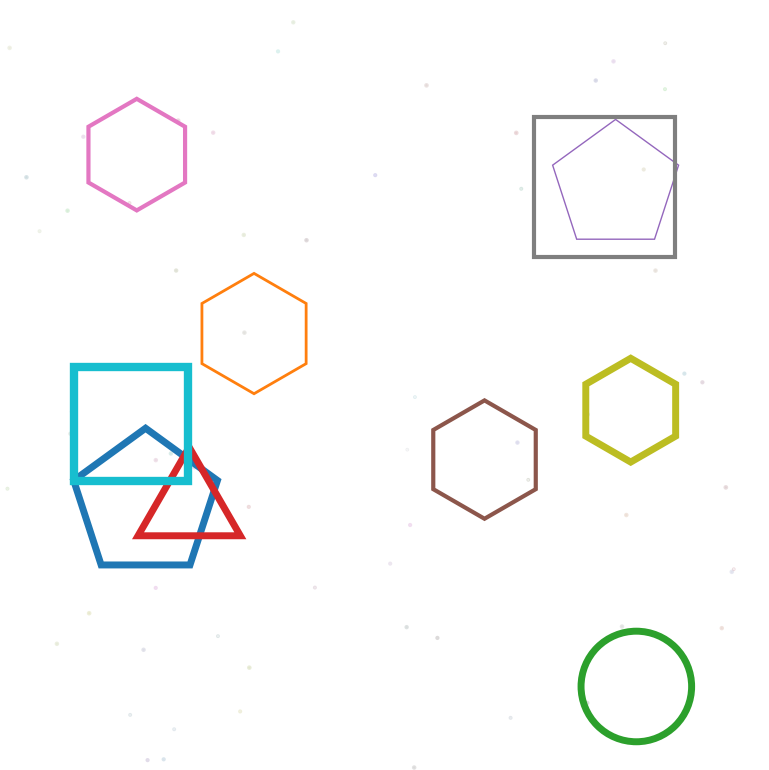[{"shape": "pentagon", "thickness": 2.5, "radius": 0.49, "center": [0.189, 0.346]}, {"shape": "hexagon", "thickness": 1, "radius": 0.39, "center": [0.33, 0.567]}, {"shape": "circle", "thickness": 2.5, "radius": 0.36, "center": [0.826, 0.108]}, {"shape": "triangle", "thickness": 2.5, "radius": 0.38, "center": [0.246, 0.343]}, {"shape": "pentagon", "thickness": 0.5, "radius": 0.43, "center": [0.799, 0.759]}, {"shape": "hexagon", "thickness": 1.5, "radius": 0.38, "center": [0.629, 0.403]}, {"shape": "hexagon", "thickness": 1.5, "radius": 0.36, "center": [0.178, 0.799]}, {"shape": "square", "thickness": 1.5, "radius": 0.46, "center": [0.785, 0.757]}, {"shape": "hexagon", "thickness": 2.5, "radius": 0.34, "center": [0.819, 0.467]}, {"shape": "square", "thickness": 3, "radius": 0.37, "center": [0.17, 0.449]}]